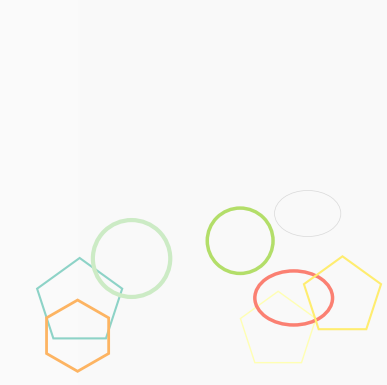[{"shape": "pentagon", "thickness": 1.5, "radius": 0.58, "center": [0.206, 0.214]}, {"shape": "pentagon", "thickness": 1, "radius": 0.51, "center": [0.718, 0.141]}, {"shape": "oval", "thickness": 2.5, "radius": 0.5, "center": [0.758, 0.226]}, {"shape": "hexagon", "thickness": 2, "radius": 0.46, "center": [0.2, 0.128]}, {"shape": "circle", "thickness": 2.5, "radius": 0.42, "center": [0.62, 0.375]}, {"shape": "oval", "thickness": 0.5, "radius": 0.43, "center": [0.794, 0.445]}, {"shape": "circle", "thickness": 3, "radius": 0.5, "center": [0.34, 0.329]}, {"shape": "pentagon", "thickness": 1.5, "radius": 0.52, "center": [0.884, 0.23]}]